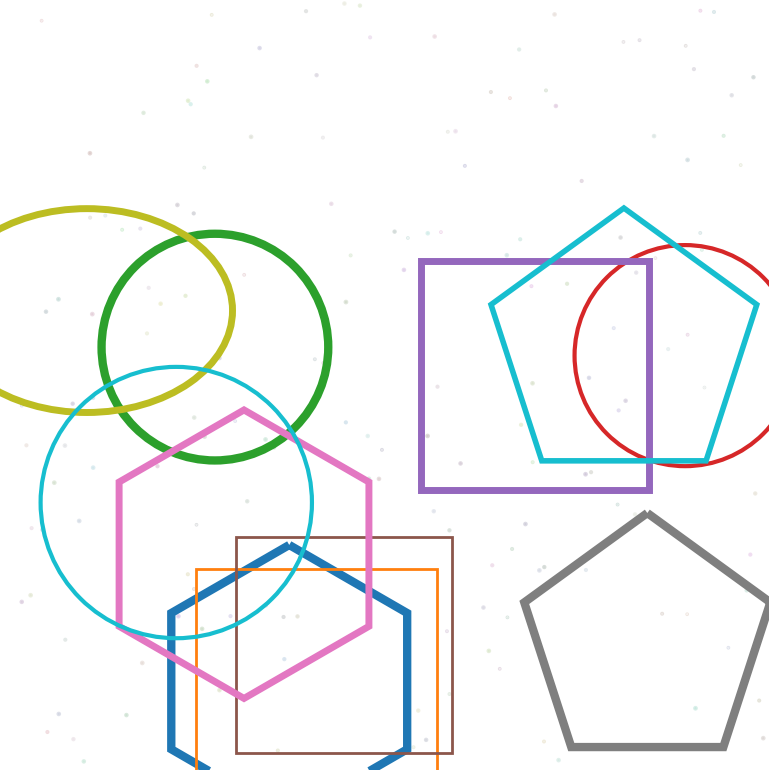[{"shape": "hexagon", "thickness": 3, "radius": 0.88, "center": [0.376, 0.115]}, {"shape": "square", "thickness": 1, "radius": 0.78, "center": [0.411, 0.104]}, {"shape": "circle", "thickness": 3, "radius": 0.74, "center": [0.279, 0.549]}, {"shape": "circle", "thickness": 1.5, "radius": 0.72, "center": [0.89, 0.538]}, {"shape": "square", "thickness": 2.5, "radius": 0.74, "center": [0.695, 0.512]}, {"shape": "square", "thickness": 1, "radius": 0.7, "center": [0.447, 0.163]}, {"shape": "hexagon", "thickness": 2.5, "radius": 0.94, "center": [0.317, 0.28]}, {"shape": "pentagon", "thickness": 3, "radius": 0.84, "center": [0.841, 0.166]}, {"shape": "oval", "thickness": 2.5, "radius": 0.95, "center": [0.113, 0.597]}, {"shape": "circle", "thickness": 1.5, "radius": 0.88, "center": [0.229, 0.347]}, {"shape": "pentagon", "thickness": 2, "radius": 0.91, "center": [0.81, 0.548]}]